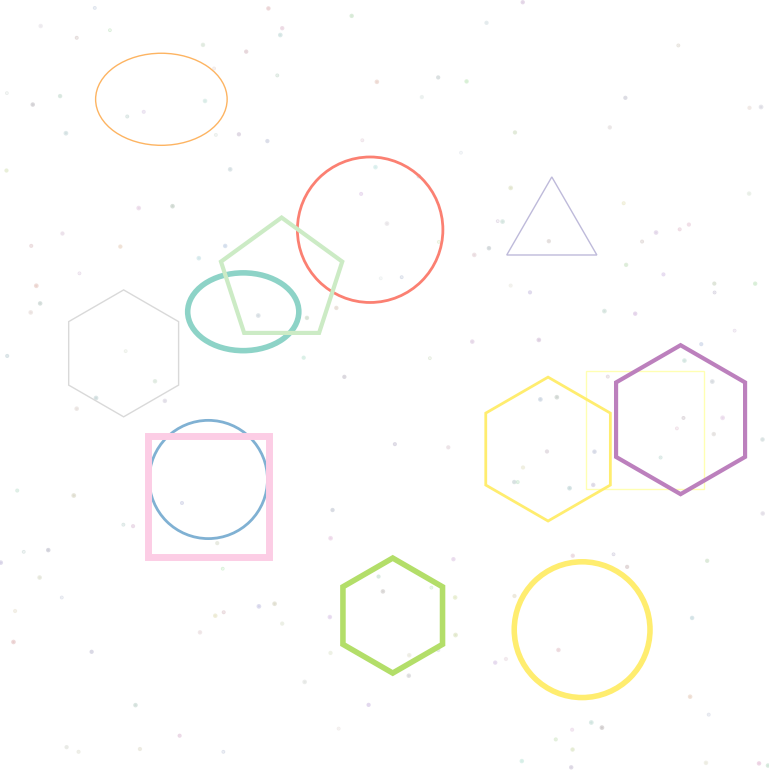[{"shape": "oval", "thickness": 2, "radius": 0.36, "center": [0.316, 0.595]}, {"shape": "square", "thickness": 0.5, "radius": 0.38, "center": [0.838, 0.442]}, {"shape": "triangle", "thickness": 0.5, "radius": 0.34, "center": [0.717, 0.703]}, {"shape": "circle", "thickness": 1, "radius": 0.47, "center": [0.481, 0.702]}, {"shape": "circle", "thickness": 1, "radius": 0.38, "center": [0.271, 0.377]}, {"shape": "oval", "thickness": 0.5, "radius": 0.43, "center": [0.21, 0.871]}, {"shape": "hexagon", "thickness": 2, "radius": 0.37, "center": [0.51, 0.201]}, {"shape": "square", "thickness": 2.5, "radius": 0.39, "center": [0.271, 0.355]}, {"shape": "hexagon", "thickness": 0.5, "radius": 0.41, "center": [0.161, 0.541]}, {"shape": "hexagon", "thickness": 1.5, "radius": 0.48, "center": [0.884, 0.455]}, {"shape": "pentagon", "thickness": 1.5, "radius": 0.41, "center": [0.366, 0.635]}, {"shape": "circle", "thickness": 2, "radius": 0.44, "center": [0.756, 0.182]}, {"shape": "hexagon", "thickness": 1, "radius": 0.47, "center": [0.712, 0.417]}]